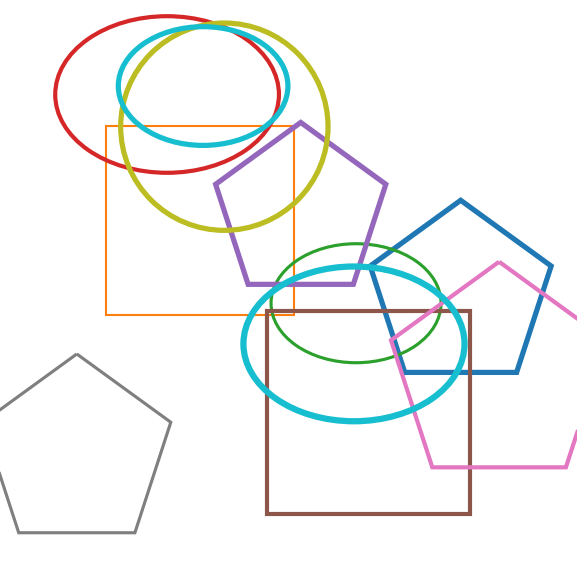[{"shape": "pentagon", "thickness": 2.5, "radius": 0.82, "center": [0.798, 0.488]}, {"shape": "square", "thickness": 1, "radius": 0.82, "center": [0.346, 0.617]}, {"shape": "oval", "thickness": 1.5, "radius": 0.74, "center": [0.617, 0.474]}, {"shape": "oval", "thickness": 2, "radius": 0.97, "center": [0.289, 0.836]}, {"shape": "pentagon", "thickness": 2.5, "radius": 0.77, "center": [0.521, 0.632]}, {"shape": "square", "thickness": 2, "radius": 0.88, "center": [0.638, 0.285]}, {"shape": "pentagon", "thickness": 2, "radius": 0.98, "center": [0.864, 0.349]}, {"shape": "pentagon", "thickness": 1.5, "radius": 0.86, "center": [0.133, 0.215]}, {"shape": "circle", "thickness": 2.5, "radius": 0.9, "center": [0.388, 0.78]}, {"shape": "oval", "thickness": 3, "radius": 0.96, "center": [0.613, 0.404]}, {"shape": "oval", "thickness": 2.5, "radius": 0.73, "center": [0.352, 0.85]}]